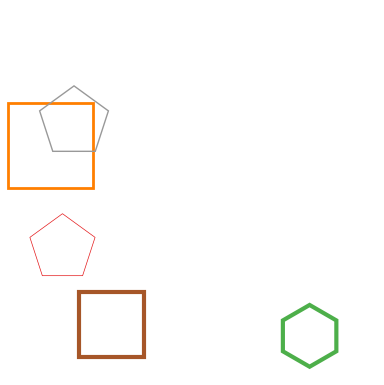[{"shape": "pentagon", "thickness": 0.5, "radius": 0.44, "center": [0.162, 0.356]}, {"shape": "hexagon", "thickness": 3, "radius": 0.4, "center": [0.804, 0.128]}, {"shape": "square", "thickness": 2, "radius": 0.55, "center": [0.13, 0.622]}, {"shape": "square", "thickness": 3, "radius": 0.42, "center": [0.291, 0.158]}, {"shape": "pentagon", "thickness": 1, "radius": 0.47, "center": [0.192, 0.683]}]